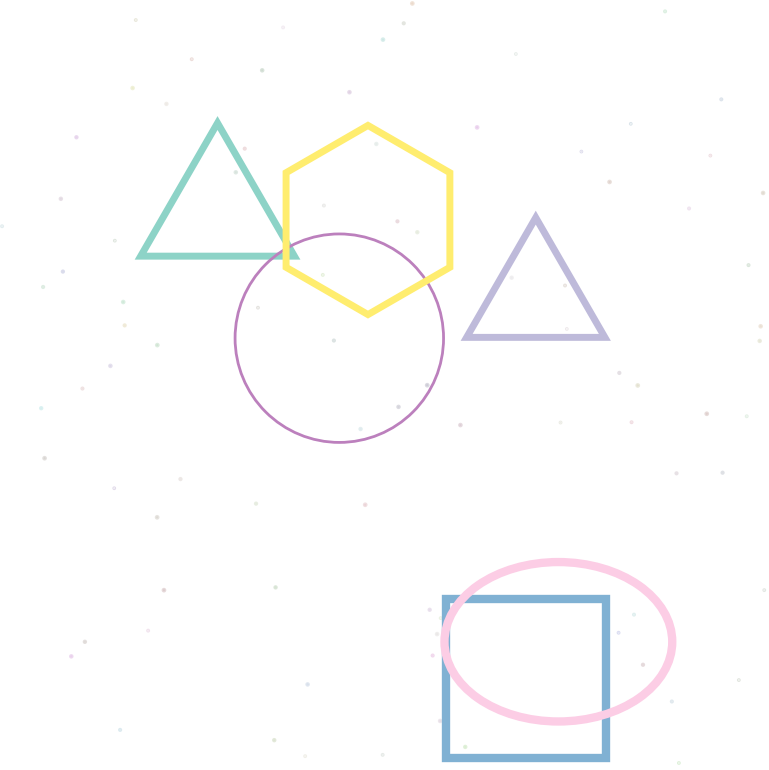[{"shape": "triangle", "thickness": 2.5, "radius": 0.58, "center": [0.283, 0.725]}, {"shape": "triangle", "thickness": 2.5, "radius": 0.52, "center": [0.696, 0.614]}, {"shape": "square", "thickness": 3, "radius": 0.52, "center": [0.683, 0.119]}, {"shape": "oval", "thickness": 3, "radius": 0.74, "center": [0.725, 0.167]}, {"shape": "circle", "thickness": 1, "radius": 0.68, "center": [0.441, 0.561]}, {"shape": "hexagon", "thickness": 2.5, "radius": 0.61, "center": [0.478, 0.714]}]